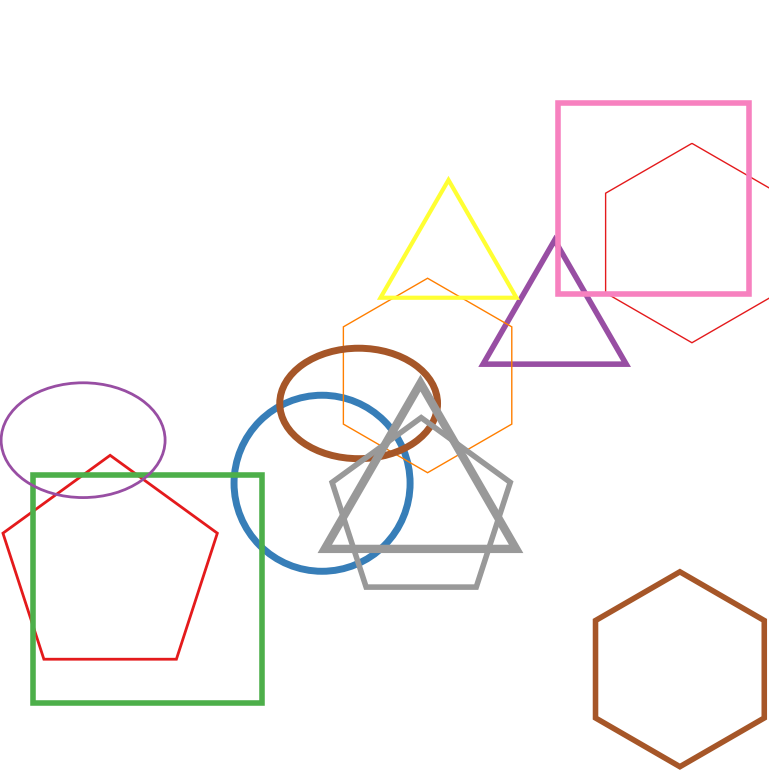[{"shape": "hexagon", "thickness": 0.5, "radius": 0.65, "center": [0.899, 0.684]}, {"shape": "pentagon", "thickness": 1, "radius": 0.73, "center": [0.143, 0.262]}, {"shape": "circle", "thickness": 2.5, "radius": 0.57, "center": [0.418, 0.372]}, {"shape": "square", "thickness": 2, "radius": 0.74, "center": [0.192, 0.235]}, {"shape": "oval", "thickness": 1, "radius": 0.53, "center": [0.108, 0.428]}, {"shape": "triangle", "thickness": 2, "radius": 0.54, "center": [0.72, 0.581]}, {"shape": "hexagon", "thickness": 0.5, "radius": 0.63, "center": [0.555, 0.512]}, {"shape": "triangle", "thickness": 1.5, "radius": 0.51, "center": [0.582, 0.664]}, {"shape": "hexagon", "thickness": 2, "radius": 0.63, "center": [0.883, 0.131]}, {"shape": "oval", "thickness": 2.5, "radius": 0.51, "center": [0.466, 0.476]}, {"shape": "square", "thickness": 2, "radius": 0.62, "center": [0.849, 0.743]}, {"shape": "pentagon", "thickness": 2, "radius": 0.61, "center": [0.547, 0.336]}, {"shape": "triangle", "thickness": 3, "radius": 0.72, "center": [0.546, 0.359]}]